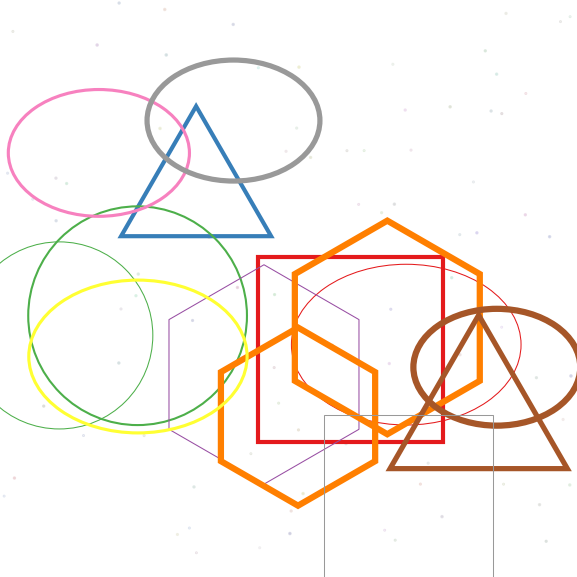[{"shape": "oval", "thickness": 0.5, "radius": 0.99, "center": [0.703, 0.402]}, {"shape": "square", "thickness": 2, "radius": 0.8, "center": [0.608, 0.394]}, {"shape": "triangle", "thickness": 2, "radius": 0.75, "center": [0.34, 0.665]}, {"shape": "circle", "thickness": 1, "radius": 0.95, "center": [0.238, 0.452]}, {"shape": "circle", "thickness": 0.5, "radius": 0.81, "center": [0.103, 0.418]}, {"shape": "hexagon", "thickness": 0.5, "radius": 0.95, "center": [0.457, 0.351]}, {"shape": "hexagon", "thickness": 3, "radius": 0.92, "center": [0.671, 0.432]}, {"shape": "hexagon", "thickness": 3, "radius": 0.77, "center": [0.516, 0.278]}, {"shape": "oval", "thickness": 1.5, "radius": 0.95, "center": [0.239, 0.382]}, {"shape": "triangle", "thickness": 2.5, "radius": 0.89, "center": [0.829, 0.276]}, {"shape": "oval", "thickness": 3, "radius": 0.72, "center": [0.86, 0.363]}, {"shape": "oval", "thickness": 1.5, "radius": 0.78, "center": [0.171, 0.734]}, {"shape": "oval", "thickness": 2.5, "radius": 0.75, "center": [0.404, 0.79]}, {"shape": "square", "thickness": 0.5, "radius": 0.73, "center": [0.707, 0.135]}]